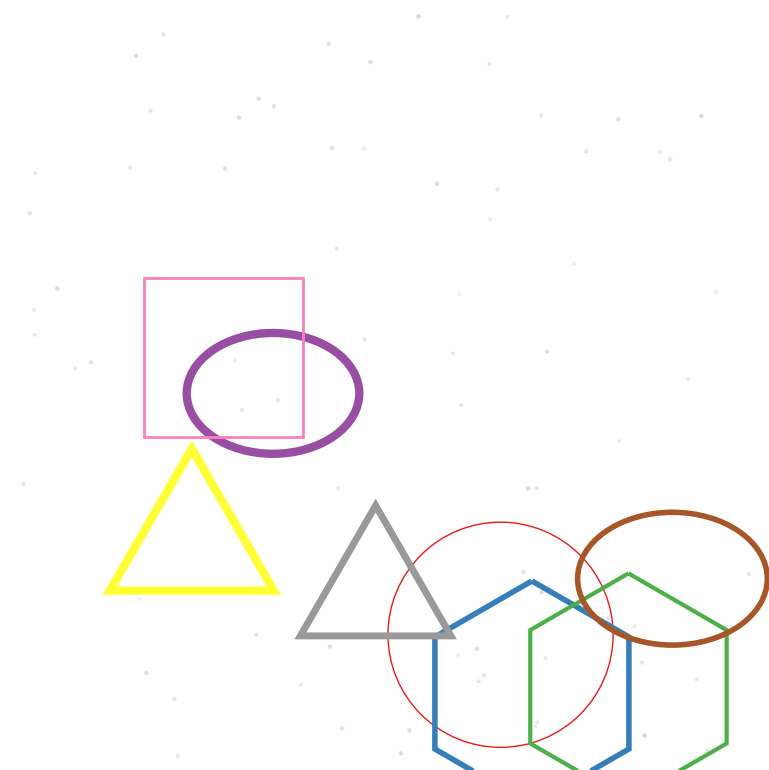[{"shape": "circle", "thickness": 0.5, "radius": 0.73, "center": [0.65, 0.176]}, {"shape": "hexagon", "thickness": 2, "radius": 0.73, "center": [0.691, 0.1]}, {"shape": "hexagon", "thickness": 1.5, "radius": 0.74, "center": [0.816, 0.108]}, {"shape": "oval", "thickness": 3, "radius": 0.56, "center": [0.355, 0.489]}, {"shape": "triangle", "thickness": 3, "radius": 0.61, "center": [0.249, 0.294]}, {"shape": "oval", "thickness": 2, "radius": 0.62, "center": [0.873, 0.248]}, {"shape": "square", "thickness": 1, "radius": 0.52, "center": [0.291, 0.536]}, {"shape": "triangle", "thickness": 2.5, "radius": 0.56, "center": [0.488, 0.231]}]